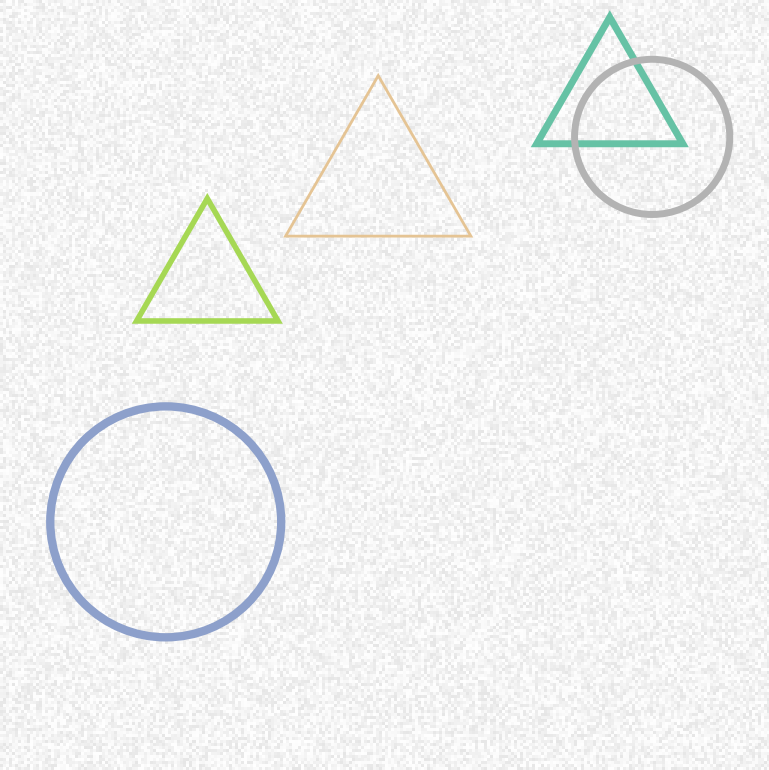[{"shape": "triangle", "thickness": 2.5, "radius": 0.55, "center": [0.792, 0.868]}, {"shape": "circle", "thickness": 3, "radius": 0.75, "center": [0.215, 0.322]}, {"shape": "triangle", "thickness": 2, "radius": 0.53, "center": [0.269, 0.636]}, {"shape": "triangle", "thickness": 1, "radius": 0.69, "center": [0.491, 0.763]}, {"shape": "circle", "thickness": 2.5, "radius": 0.5, "center": [0.847, 0.822]}]